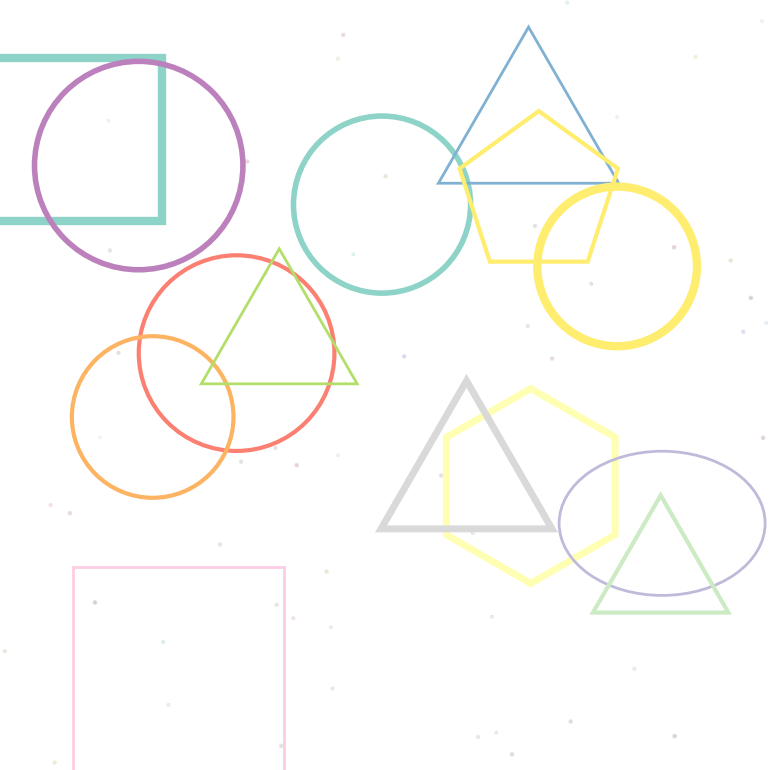[{"shape": "square", "thickness": 3, "radius": 0.53, "center": [0.103, 0.819]}, {"shape": "circle", "thickness": 2, "radius": 0.58, "center": [0.496, 0.734]}, {"shape": "hexagon", "thickness": 2.5, "radius": 0.63, "center": [0.689, 0.369]}, {"shape": "oval", "thickness": 1, "radius": 0.67, "center": [0.86, 0.32]}, {"shape": "circle", "thickness": 1.5, "radius": 0.64, "center": [0.307, 0.541]}, {"shape": "triangle", "thickness": 1, "radius": 0.68, "center": [0.686, 0.83]}, {"shape": "circle", "thickness": 1.5, "radius": 0.52, "center": [0.198, 0.458]}, {"shape": "triangle", "thickness": 1, "radius": 0.58, "center": [0.363, 0.56]}, {"shape": "square", "thickness": 1, "radius": 0.68, "center": [0.232, 0.126]}, {"shape": "triangle", "thickness": 2.5, "radius": 0.64, "center": [0.606, 0.377]}, {"shape": "circle", "thickness": 2, "radius": 0.68, "center": [0.18, 0.785]}, {"shape": "triangle", "thickness": 1.5, "radius": 0.51, "center": [0.858, 0.255]}, {"shape": "pentagon", "thickness": 1.5, "radius": 0.54, "center": [0.7, 0.748]}, {"shape": "circle", "thickness": 3, "radius": 0.52, "center": [0.801, 0.654]}]